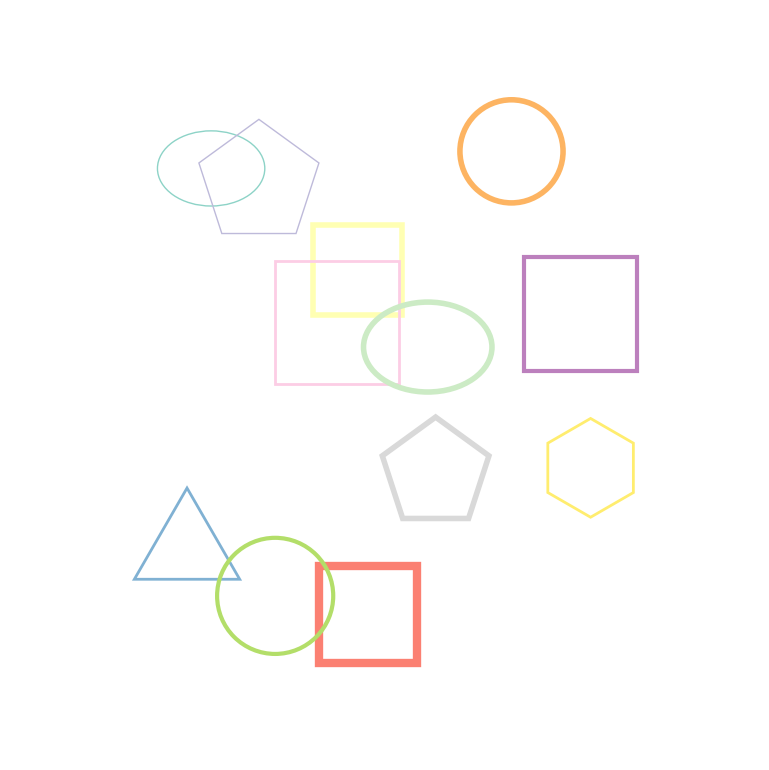[{"shape": "oval", "thickness": 0.5, "radius": 0.35, "center": [0.274, 0.781]}, {"shape": "square", "thickness": 2, "radius": 0.29, "center": [0.464, 0.649]}, {"shape": "pentagon", "thickness": 0.5, "radius": 0.41, "center": [0.336, 0.763]}, {"shape": "square", "thickness": 3, "radius": 0.32, "center": [0.478, 0.201]}, {"shape": "triangle", "thickness": 1, "radius": 0.39, "center": [0.243, 0.287]}, {"shape": "circle", "thickness": 2, "radius": 0.33, "center": [0.664, 0.803]}, {"shape": "circle", "thickness": 1.5, "radius": 0.38, "center": [0.357, 0.226]}, {"shape": "square", "thickness": 1, "radius": 0.4, "center": [0.438, 0.581]}, {"shape": "pentagon", "thickness": 2, "radius": 0.36, "center": [0.566, 0.386]}, {"shape": "square", "thickness": 1.5, "radius": 0.37, "center": [0.754, 0.592]}, {"shape": "oval", "thickness": 2, "radius": 0.42, "center": [0.556, 0.549]}, {"shape": "hexagon", "thickness": 1, "radius": 0.32, "center": [0.767, 0.392]}]